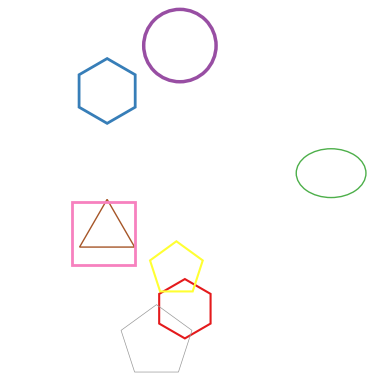[{"shape": "hexagon", "thickness": 1.5, "radius": 0.39, "center": [0.48, 0.198]}, {"shape": "hexagon", "thickness": 2, "radius": 0.42, "center": [0.278, 0.764]}, {"shape": "oval", "thickness": 1, "radius": 0.45, "center": [0.86, 0.55]}, {"shape": "circle", "thickness": 2.5, "radius": 0.47, "center": [0.467, 0.882]}, {"shape": "pentagon", "thickness": 1.5, "radius": 0.36, "center": [0.458, 0.301]}, {"shape": "triangle", "thickness": 1, "radius": 0.41, "center": [0.278, 0.4]}, {"shape": "square", "thickness": 2, "radius": 0.41, "center": [0.269, 0.393]}, {"shape": "pentagon", "thickness": 0.5, "radius": 0.48, "center": [0.407, 0.112]}]